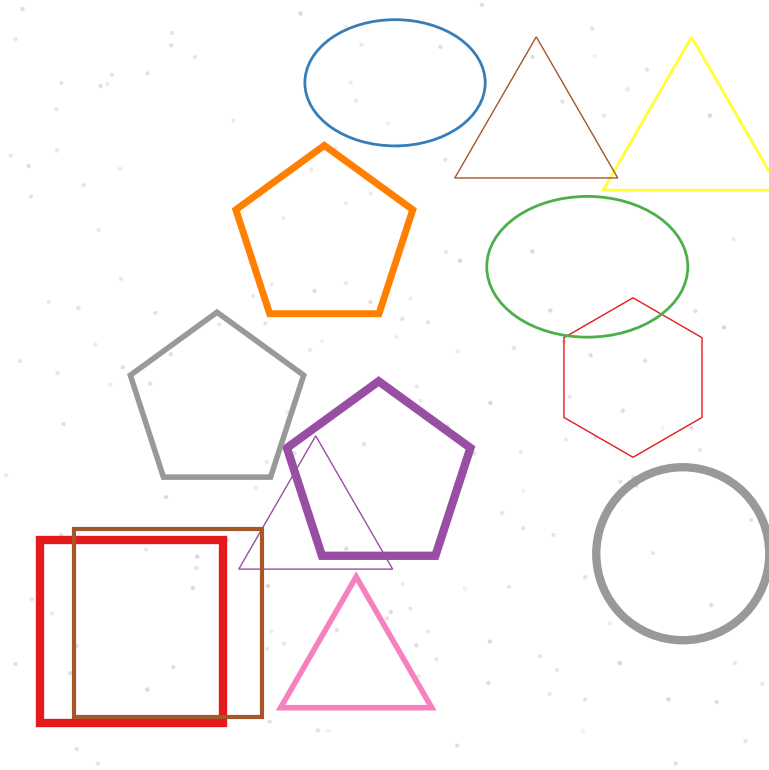[{"shape": "square", "thickness": 3, "radius": 0.59, "center": [0.171, 0.18]}, {"shape": "hexagon", "thickness": 0.5, "radius": 0.52, "center": [0.822, 0.51]}, {"shape": "oval", "thickness": 1, "radius": 0.59, "center": [0.513, 0.892]}, {"shape": "oval", "thickness": 1, "radius": 0.65, "center": [0.763, 0.654]}, {"shape": "triangle", "thickness": 0.5, "radius": 0.58, "center": [0.41, 0.319]}, {"shape": "pentagon", "thickness": 3, "radius": 0.63, "center": [0.492, 0.38]}, {"shape": "pentagon", "thickness": 2.5, "radius": 0.6, "center": [0.421, 0.69]}, {"shape": "triangle", "thickness": 1, "radius": 0.66, "center": [0.898, 0.819]}, {"shape": "triangle", "thickness": 0.5, "radius": 0.61, "center": [0.696, 0.83]}, {"shape": "square", "thickness": 1.5, "radius": 0.61, "center": [0.218, 0.191]}, {"shape": "triangle", "thickness": 2, "radius": 0.57, "center": [0.463, 0.138]}, {"shape": "pentagon", "thickness": 2, "radius": 0.59, "center": [0.282, 0.476]}, {"shape": "circle", "thickness": 3, "radius": 0.56, "center": [0.887, 0.281]}]